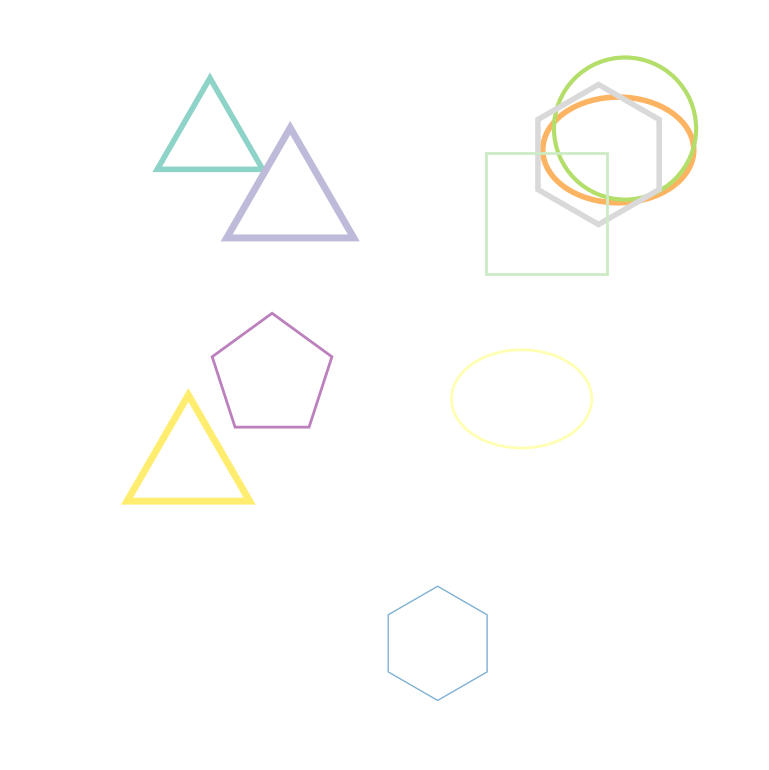[{"shape": "triangle", "thickness": 2, "radius": 0.4, "center": [0.273, 0.82]}, {"shape": "oval", "thickness": 1, "radius": 0.46, "center": [0.677, 0.482]}, {"shape": "triangle", "thickness": 2.5, "radius": 0.48, "center": [0.377, 0.739]}, {"shape": "hexagon", "thickness": 0.5, "radius": 0.37, "center": [0.568, 0.164]}, {"shape": "oval", "thickness": 2, "radius": 0.49, "center": [0.803, 0.805]}, {"shape": "circle", "thickness": 1.5, "radius": 0.46, "center": [0.812, 0.833]}, {"shape": "hexagon", "thickness": 2, "radius": 0.45, "center": [0.777, 0.799]}, {"shape": "pentagon", "thickness": 1, "radius": 0.41, "center": [0.353, 0.511]}, {"shape": "square", "thickness": 1, "radius": 0.39, "center": [0.71, 0.723]}, {"shape": "triangle", "thickness": 2.5, "radius": 0.46, "center": [0.245, 0.395]}]